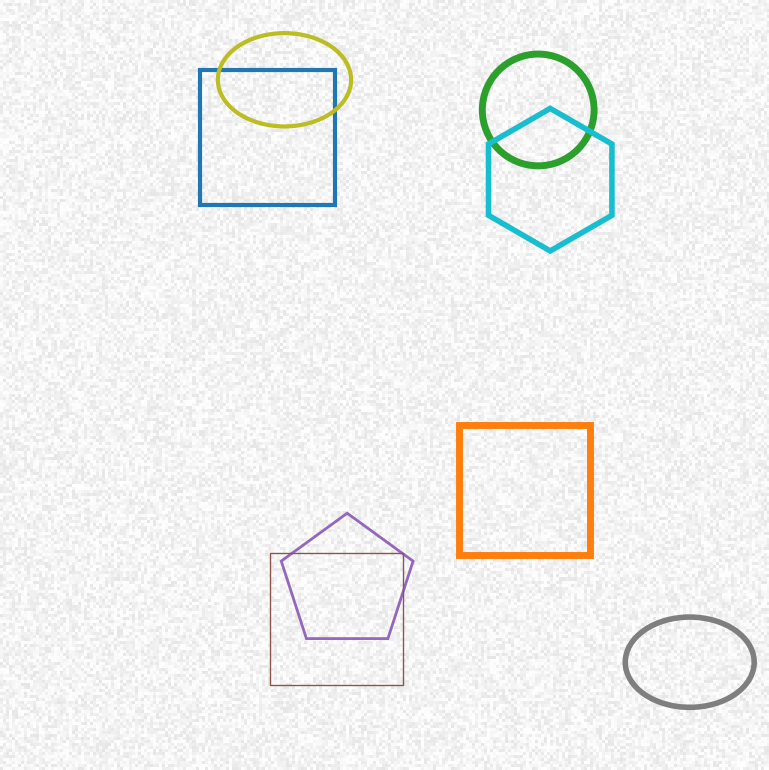[{"shape": "square", "thickness": 1.5, "radius": 0.44, "center": [0.347, 0.822]}, {"shape": "square", "thickness": 2.5, "radius": 0.42, "center": [0.681, 0.363]}, {"shape": "circle", "thickness": 2.5, "radius": 0.36, "center": [0.699, 0.857]}, {"shape": "pentagon", "thickness": 1, "radius": 0.45, "center": [0.451, 0.243]}, {"shape": "square", "thickness": 0.5, "radius": 0.43, "center": [0.437, 0.196]}, {"shape": "oval", "thickness": 2, "radius": 0.42, "center": [0.896, 0.14]}, {"shape": "oval", "thickness": 1.5, "radius": 0.43, "center": [0.369, 0.896]}, {"shape": "hexagon", "thickness": 2, "radius": 0.46, "center": [0.715, 0.767]}]